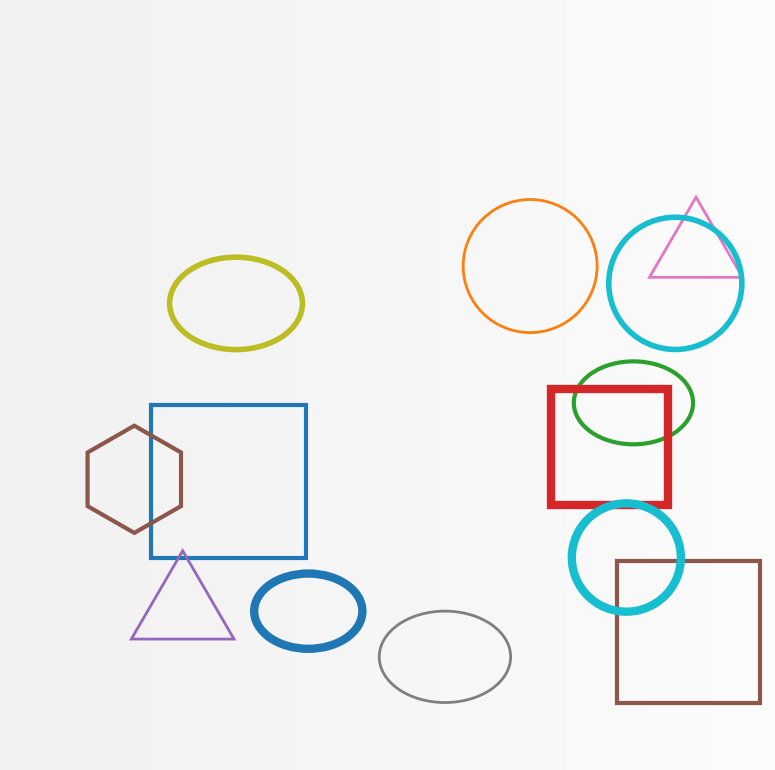[{"shape": "square", "thickness": 1.5, "radius": 0.5, "center": [0.295, 0.375]}, {"shape": "oval", "thickness": 3, "radius": 0.35, "center": [0.398, 0.206]}, {"shape": "circle", "thickness": 1, "radius": 0.43, "center": [0.684, 0.654]}, {"shape": "oval", "thickness": 1.5, "radius": 0.38, "center": [0.817, 0.477]}, {"shape": "square", "thickness": 3, "radius": 0.38, "center": [0.787, 0.419]}, {"shape": "triangle", "thickness": 1, "radius": 0.38, "center": [0.236, 0.208]}, {"shape": "square", "thickness": 1.5, "radius": 0.46, "center": [0.888, 0.179]}, {"shape": "hexagon", "thickness": 1.5, "radius": 0.35, "center": [0.173, 0.378]}, {"shape": "triangle", "thickness": 1, "radius": 0.35, "center": [0.898, 0.675]}, {"shape": "oval", "thickness": 1, "radius": 0.42, "center": [0.574, 0.147]}, {"shape": "oval", "thickness": 2, "radius": 0.43, "center": [0.305, 0.606]}, {"shape": "circle", "thickness": 2, "radius": 0.43, "center": [0.871, 0.632]}, {"shape": "circle", "thickness": 3, "radius": 0.35, "center": [0.808, 0.276]}]